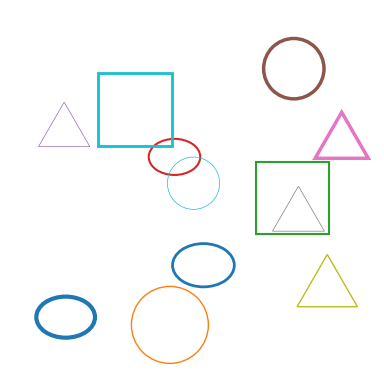[{"shape": "oval", "thickness": 3, "radius": 0.38, "center": [0.171, 0.176]}, {"shape": "oval", "thickness": 2, "radius": 0.4, "center": [0.528, 0.311]}, {"shape": "circle", "thickness": 1, "radius": 0.5, "center": [0.441, 0.156]}, {"shape": "square", "thickness": 1.5, "radius": 0.47, "center": [0.76, 0.486]}, {"shape": "oval", "thickness": 1.5, "radius": 0.33, "center": [0.453, 0.592]}, {"shape": "triangle", "thickness": 0.5, "radius": 0.39, "center": [0.167, 0.658]}, {"shape": "circle", "thickness": 2.5, "radius": 0.39, "center": [0.763, 0.822]}, {"shape": "triangle", "thickness": 2.5, "radius": 0.4, "center": [0.888, 0.629]}, {"shape": "triangle", "thickness": 0.5, "radius": 0.39, "center": [0.775, 0.438]}, {"shape": "triangle", "thickness": 1, "radius": 0.45, "center": [0.85, 0.249]}, {"shape": "square", "thickness": 2, "radius": 0.48, "center": [0.351, 0.715]}, {"shape": "circle", "thickness": 0.5, "radius": 0.34, "center": [0.503, 0.524]}]